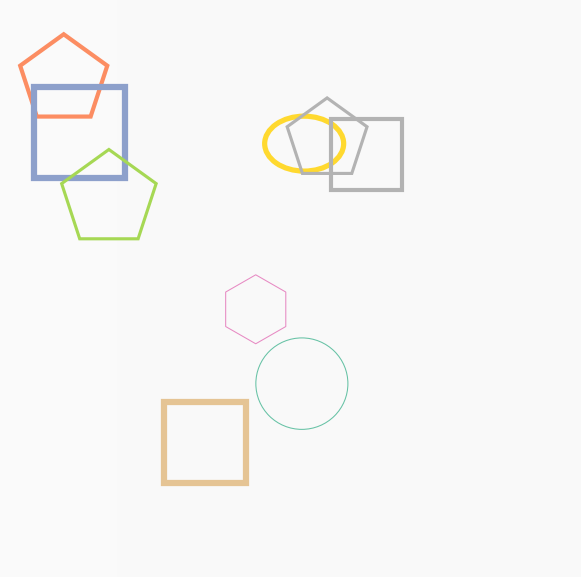[{"shape": "circle", "thickness": 0.5, "radius": 0.4, "center": [0.519, 0.335]}, {"shape": "pentagon", "thickness": 2, "radius": 0.39, "center": [0.11, 0.861]}, {"shape": "square", "thickness": 3, "radius": 0.39, "center": [0.137, 0.769]}, {"shape": "hexagon", "thickness": 0.5, "radius": 0.3, "center": [0.44, 0.464]}, {"shape": "pentagon", "thickness": 1.5, "radius": 0.43, "center": [0.187, 0.655]}, {"shape": "oval", "thickness": 2.5, "radius": 0.34, "center": [0.523, 0.75]}, {"shape": "square", "thickness": 3, "radius": 0.35, "center": [0.352, 0.233]}, {"shape": "square", "thickness": 2, "radius": 0.31, "center": [0.631, 0.732]}, {"shape": "pentagon", "thickness": 1.5, "radius": 0.36, "center": [0.563, 0.757]}]